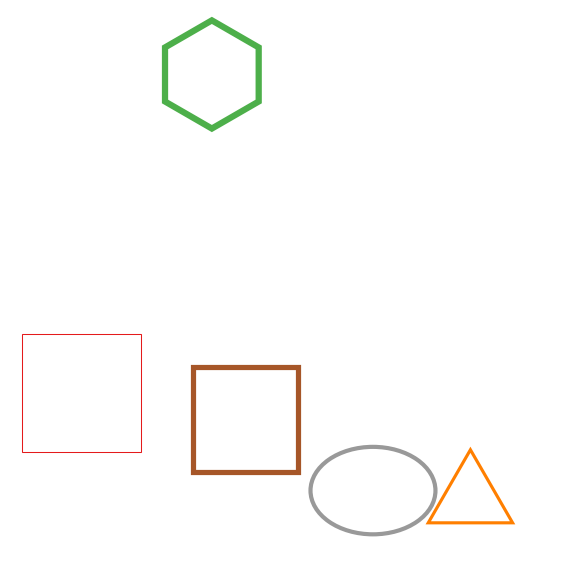[{"shape": "square", "thickness": 0.5, "radius": 0.51, "center": [0.141, 0.319]}, {"shape": "hexagon", "thickness": 3, "radius": 0.47, "center": [0.367, 0.87]}, {"shape": "triangle", "thickness": 1.5, "radius": 0.42, "center": [0.815, 0.136]}, {"shape": "square", "thickness": 2.5, "radius": 0.45, "center": [0.425, 0.273]}, {"shape": "oval", "thickness": 2, "radius": 0.54, "center": [0.646, 0.15]}]